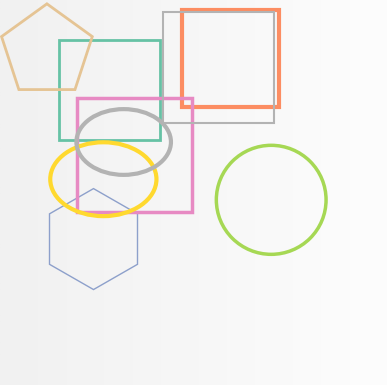[{"shape": "square", "thickness": 2, "radius": 0.65, "center": [0.283, 0.767]}, {"shape": "square", "thickness": 3, "radius": 0.63, "center": [0.595, 0.847]}, {"shape": "hexagon", "thickness": 1, "radius": 0.66, "center": [0.241, 0.379]}, {"shape": "square", "thickness": 2.5, "radius": 0.74, "center": [0.346, 0.598]}, {"shape": "circle", "thickness": 2.5, "radius": 0.71, "center": [0.7, 0.481]}, {"shape": "oval", "thickness": 3, "radius": 0.69, "center": [0.267, 0.535]}, {"shape": "pentagon", "thickness": 2, "radius": 0.62, "center": [0.121, 0.867]}, {"shape": "square", "thickness": 1.5, "radius": 0.72, "center": [0.563, 0.825]}, {"shape": "oval", "thickness": 3, "radius": 0.61, "center": [0.319, 0.631]}]